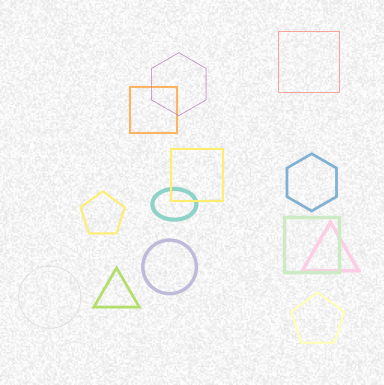[{"shape": "oval", "thickness": 3, "radius": 0.29, "center": [0.453, 0.469]}, {"shape": "pentagon", "thickness": 1.5, "radius": 0.36, "center": [0.825, 0.168]}, {"shape": "circle", "thickness": 2.5, "radius": 0.35, "center": [0.441, 0.307]}, {"shape": "square", "thickness": 0.5, "radius": 0.4, "center": [0.801, 0.84]}, {"shape": "hexagon", "thickness": 2, "radius": 0.37, "center": [0.81, 0.526]}, {"shape": "square", "thickness": 1.5, "radius": 0.3, "center": [0.399, 0.714]}, {"shape": "triangle", "thickness": 2, "radius": 0.34, "center": [0.303, 0.236]}, {"shape": "triangle", "thickness": 2.5, "radius": 0.42, "center": [0.858, 0.339]}, {"shape": "circle", "thickness": 0.5, "radius": 0.4, "center": [0.129, 0.228]}, {"shape": "hexagon", "thickness": 0.5, "radius": 0.41, "center": [0.464, 0.781]}, {"shape": "square", "thickness": 2.5, "radius": 0.36, "center": [0.808, 0.364]}, {"shape": "pentagon", "thickness": 1.5, "radius": 0.3, "center": [0.267, 0.443]}, {"shape": "square", "thickness": 1.5, "radius": 0.34, "center": [0.512, 0.545]}]